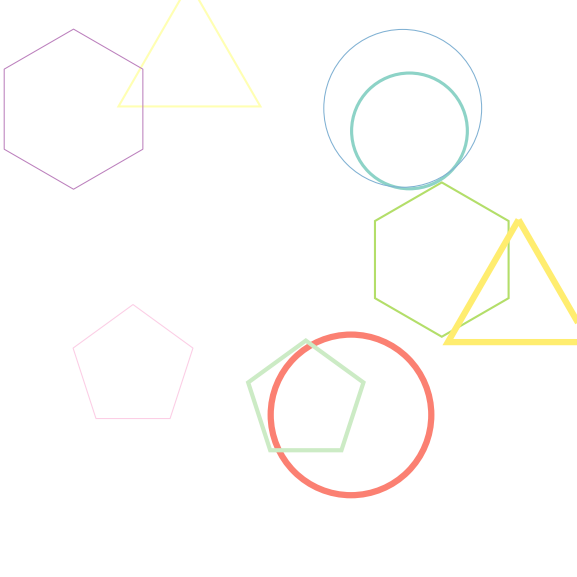[{"shape": "circle", "thickness": 1.5, "radius": 0.5, "center": [0.709, 0.772]}, {"shape": "triangle", "thickness": 1, "radius": 0.71, "center": [0.328, 0.886]}, {"shape": "circle", "thickness": 3, "radius": 0.7, "center": [0.608, 0.281]}, {"shape": "circle", "thickness": 0.5, "radius": 0.68, "center": [0.697, 0.812]}, {"shape": "hexagon", "thickness": 1, "radius": 0.67, "center": [0.765, 0.55]}, {"shape": "pentagon", "thickness": 0.5, "radius": 0.55, "center": [0.23, 0.363]}, {"shape": "hexagon", "thickness": 0.5, "radius": 0.69, "center": [0.127, 0.81]}, {"shape": "pentagon", "thickness": 2, "radius": 0.52, "center": [0.53, 0.304]}, {"shape": "triangle", "thickness": 3, "radius": 0.71, "center": [0.898, 0.477]}]